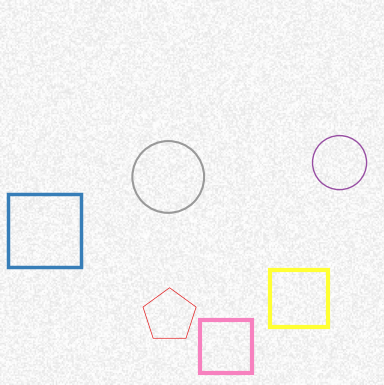[{"shape": "pentagon", "thickness": 0.5, "radius": 0.36, "center": [0.44, 0.18]}, {"shape": "square", "thickness": 2.5, "radius": 0.47, "center": [0.115, 0.401]}, {"shape": "circle", "thickness": 1, "radius": 0.35, "center": [0.882, 0.578]}, {"shape": "square", "thickness": 3, "radius": 0.37, "center": [0.776, 0.224]}, {"shape": "square", "thickness": 3, "radius": 0.34, "center": [0.587, 0.1]}, {"shape": "circle", "thickness": 1.5, "radius": 0.47, "center": [0.437, 0.54]}]